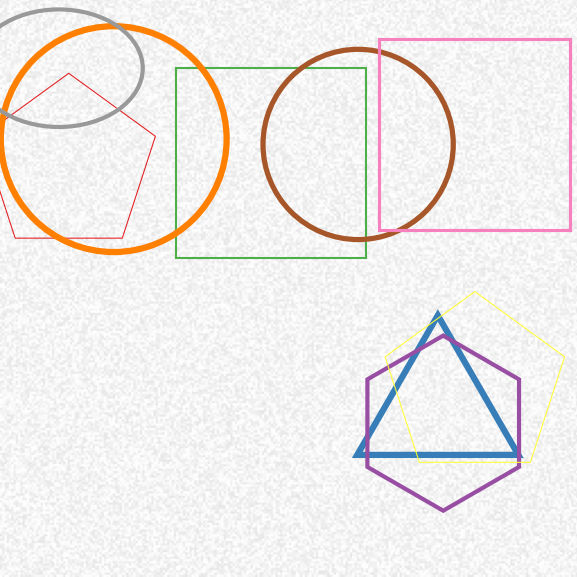[{"shape": "pentagon", "thickness": 0.5, "radius": 0.79, "center": [0.119, 0.714]}, {"shape": "triangle", "thickness": 3, "radius": 0.81, "center": [0.758, 0.292]}, {"shape": "square", "thickness": 1, "radius": 0.82, "center": [0.469, 0.717]}, {"shape": "hexagon", "thickness": 2, "radius": 0.76, "center": [0.767, 0.266]}, {"shape": "circle", "thickness": 3, "radius": 0.98, "center": [0.197, 0.758]}, {"shape": "pentagon", "thickness": 0.5, "radius": 0.82, "center": [0.822, 0.331]}, {"shape": "circle", "thickness": 2.5, "radius": 0.82, "center": [0.62, 0.749]}, {"shape": "square", "thickness": 1.5, "radius": 0.83, "center": [0.822, 0.767]}, {"shape": "oval", "thickness": 2, "radius": 0.73, "center": [0.102, 0.881]}]